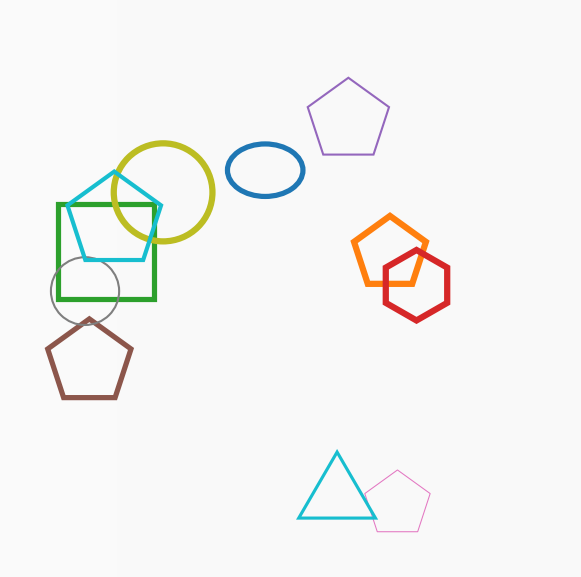[{"shape": "oval", "thickness": 2.5, "radius": 0.32, "center": [0.456, 0.704]}, {"shape": "pentagon", "thickness": 3, "radius": 0.33, "center": [0.671, 0.56]}, {"shape": "square", "thickness": 2.5, "radius": 0.41, "center": [0.183, 0.564]}, {"shape": "hexagon", "thickness": 3, "radius": 0.31, "center": [0.717, 0.505]}, {"shape": "pentagon", "thickness": 1, "radius": 0.37, "center": [0.599, 0.791]}, {"shape": "pentagon", "thickness": 2.5, "radius": 0.38, "center": [0.154, 0.372]}, {"shape": "pentagon", "thickness": 0.5, "radius": 0.3, "center": [0.684, 0.126]}, {"shape": "circle", "thickness": 1, "radius": 0.29, "center": [0.146, 0.495]}, {"shape": "circle", "thickness": 3, "radius": 0.42, "center": [0.281, 0.666]}, {"shape": "pentagon", "thickness": 2, "radius": 0.42, "center": [0.197, 0.617]}, {"shape": "triangle", "thickness": 1.5, "radius": 0.38, "center": [0.58, 0.14]}]